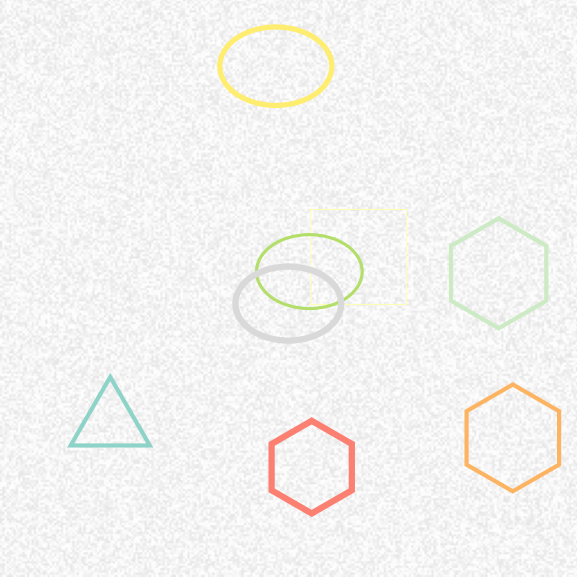[{"shape": "triangle", "thickness": 2, "radius": 0.4, "center": [0.191, 0.267]}, {"shape": "square", "thickness": 0.5, "radius": 0.41, "center": [0.62, 0.555]}, {"shape": "hexagon", "thickness": 3, "radius": 0.4, "center": [0.54, 0.19]}, {"shape": "hexagon", "thickness": 2, "radius": 0.46, "center": [0.888, 0.241]}, {"shape": "oval", "thickness": 1.5, "radius": 0.46, "center": [0.536, 0.529]}, {"shape": "oval", "thickness": 3, "radius": 0.46, "center": [0.499, 0.473]}, {"shape": "hexagon", "thickness": 2, "radius": 0.48, "center": [0.863, 0.526]}, {"shape": "oval", "thickness": 2.5, "radius": 0.49, "center": [0.478, 0.885]}]